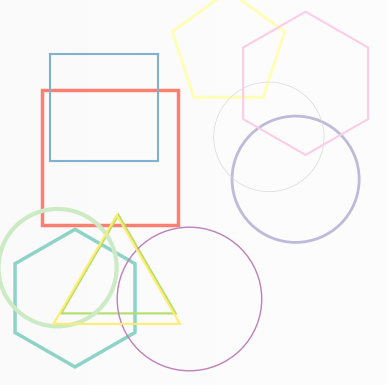[{"shape": "hexagon", "thickness": 2.5, "radius": 0.89, "center": [0.194, 0.226]}, {"shape": "pentagon", "thickness": 2, "radius": 0.76, "center": [0.59, 0.871]}, {"shape": "circle", "thickness": 2, "radius": 0.82, "center": [0.763, 0.534]}, {"shape": "square", "thickness": 2.5, "radius": 0.88, "center": [0.284, 0.591]}, {"shape": "square", "thickness": 1.5, "radius": 0.7, "center": [0.268, 0.721]}, {"shape": "triangle", "thickness": 1.5, "radius": 0.85, "center": [0.306, 0.271]}, {"shape": "hexagon", "thickness": 1.5, "radius": 0.93, "center": [0.789, 0.784]}, {"shape": "circle", "thickness": 0.5, "radius": 0.71, "center": [0.694, 0.644]}, {"shape": "circle", "thickness": 1, "radius": 0.93, "center": [0.489, 0.223]}, {"shape": "circle", "thickness": 3, "radius": 0.76, "center": [0.149, 0.305]}, {"shape": "triangle", "thickness": 1.5, "radius": 0.94, "center": [0.301, 0.253]}]